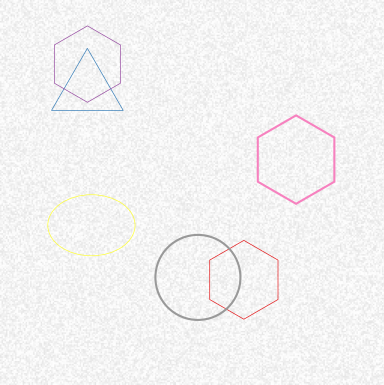[{"shape": "hexagon", "thickness": 0.5, "radius": 0.51, "center": [0.633, 0.273]}, {"shape": "triangle", "thickness": 0.5, "radius": 0.54, "center": [0.227, 0.767]}, {"shape": "hexagon", "thickness": 0.5, "radius": 0.5, "center": [0.227, 0.834]}, {"shape": "oval", "thickness": 0.5, "radius": 0.57, "center": [0.237, 0.415]}, {"shape": "hexagon", "thickness": 1.5, "radius": 0.57, "center": [0.769, 0.585]}, {"shape": "circle", "thickness": 1.5, "radius": 0.55, "center": [0.514, 0.279]}]